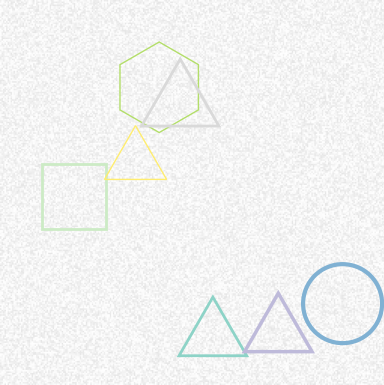[{"shape": "triangle", "thickness": 2, "radius": 0.51, "center": [0.553, 0.127]}, {"shape": "triangle", "thickness": 2.5, "radius": 0.51, "center": [0.723, 0.137]}, {"shape": "circle", "thickness": 3, "radius": 0.51, "center": [0.89, 0.211]}, {"shape": "hexagon", "thickness": 1, "radius": 0.59, "center": [0.414, 0.773]}, {"shape": "triangle", "thickness": 2, "radius": 0.58, "center": [0.468, 0.731]}, {"shape": "square", "thickness": 2, "radius": 0.42, "center": [0.192, 0.49]}, {"shape": "triangle", "thickness": 1, "radius": 0.47, "center": [0.352, 0.581]}]